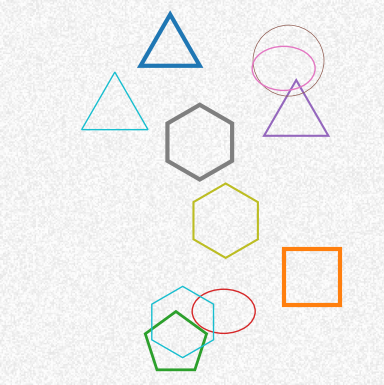[{"shape": "triangle", "thickness": 3, "radius": 0.44, "center": [0.442, 0.874]}, {"shape": "square", "thickness": 3, "radius": 0.36, "center": [0.81, 0.281]}, {"shape": "pentagon", "thickness": 2, "radius": 0.42, "center": [0.457, 0.107]}, {"shape": "oval", "thickness": 1, "radius": 0.41, "center": [0.581, 0.191]}, {"shape": "triangle", "thickness": 1.5, "radius": 0.48, "center": [0.769, 0.696]}, {"shape": "circle", "thickness": 0.5, "radius": 0.46, "center": [0.749, 0.843]}, {"shape": "oval", "thickness": 1, "radius": 0.41, "center": [0.737, 0.822]}, {"shape": "hexagon", "thickness": 3, "radius": 0.49, "center": [0.519, 0.631]}, {"shape": "hexagon", "thickness": 1.5, "radius": 0.48, "center": [0.586, 0.427]}, {"shape": "hexagon", "thickness": 1, "radius": 0.46, "center": [0.474, 0.164]}, {"shape": "triangle", "thickness": 1, "radius": 0.5, "center": [0.298, 0.713]}]